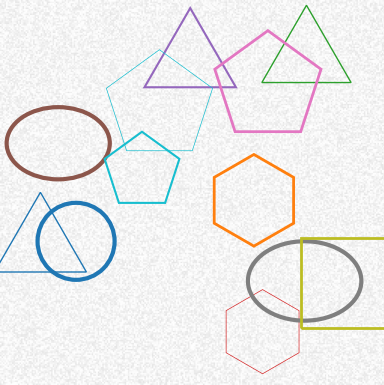[{"shape": "circle", "thickness": 3, "radius": 0.5, "center": [0.198, 0.373]}, {"shape": "triangle", "thickness": 1, "radius": 0.69, "center": [0.105, 0.362]}, {"shape": "hexagon", "thickness": 2, "radius": 0.6, "center": [0.659, 0.48]}, {"shape": "triangle", "thickness": 1, "radius": 0.67, "center": [0.796, 0.853]}, {"shape": "hexagon", "thickness": 0.5, "radius": 0.55, "center": [0.682, 0.138]}, {"shape": "triangle", "thickness": 1.5, "radius": 0.69, "center": [0.494, 0.842]}, {"shape": "oval", "thickness": 3, "radius": 0.67, "center": [0.151, 0.628]}, {"shape": "pentagon", "thickness": 2, "radius": 0.73, "center": [0.696, 0.775]}, {"shape": "oval", "thickness": 3, "radius": 0.74, "center": [0.791, 0.27]}, {"shape": "square", "thickness": 2, "radius": 0.58, "center": [0.899, 0.265]}, {"shape": "pentagon", "thickness": 1.5, "radius": 0.51, "center": [0.369, 0.556]}, {"shape": "pentagon", "thickness": 0.5, "radius": 0.73, "center": [0.414, 0.726]}]